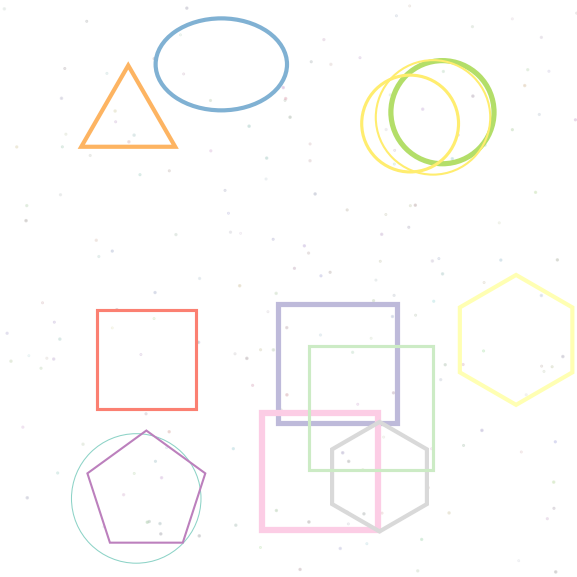[{"shape": "circle", "thickness": 0.5, "radius": 0.56, "center": [0.236, 0.136]}, {"shape": "hexagon", "thickness": 2, "radius": 0.56, "center": [0.894, 0.411]}, {"shape": "square", "thickness": 2.5, "radius": 0.51, "center": [0.584, 0.37]}, {"shape": "square", "thickness": 1.5, "radius": 0.43, "center": [0.254, 0.377]}, {"shape": "oval", "thickness": 2, "radius": 0.57, "center": [0.383, 0.888]}, {"shape": "triangle", "thickness": 2, "radius": 0.47, "center": [0.222, 0.792]}, {"shape": "circle", "thickness": 2.5, "radius": 0.45, "center": [0.766, 0.805]}, {"shape": "square", "thickness": 3, "radius": 0.5, "center": [0.554, 0.183]}, {"shape": "hexagon", "thickness": 2, "radius": 0.47, "center": [0.657, 0.174]}, {"shape": "pentagon", "thickness": 1, "radius": 0.54, "center": [0.253, 0.146]}, {"shape": "square", "thickness": 1.5, "radius": 0.54, "center": [0.643, 0.292]}, {"shape": "circle", "thickness": 1, "radius": 0.5, "center": [0.75, 0.796]}, {"shape": "circle", "thickness": 1.5, "radius": 0.42, "center": [0.71, 0.785]}]